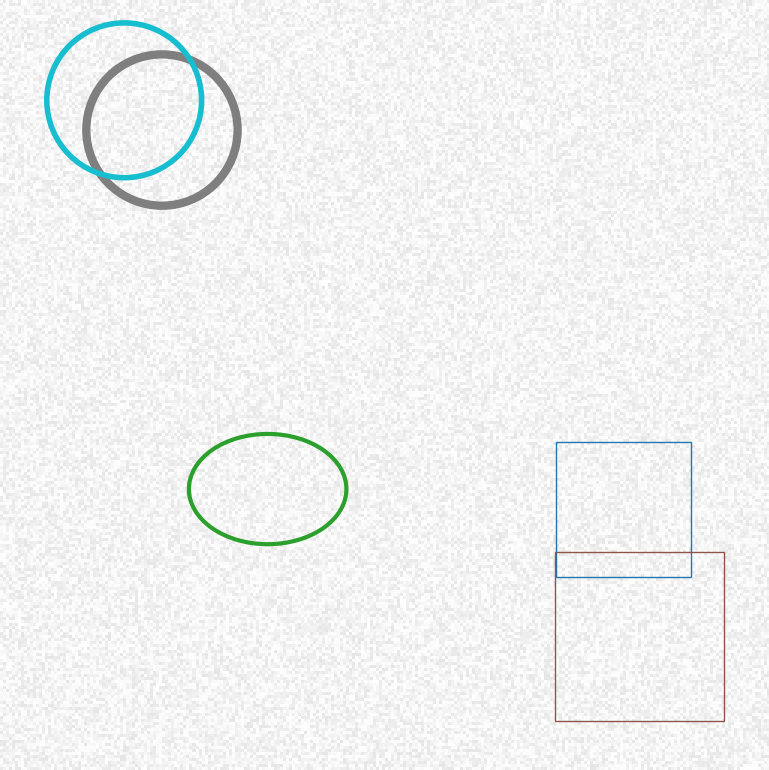[{"shape": "square", "thickness": 0.5, "radius": 0.44, "center": [0.81, 0.338]}, {"shape": "oval", "thickness": 1.5, "radius": 0.51, "center": [0.348, 0.365]}, {"shape": "square", "thickness": 0.5, "radius": 0.55, "center": [0.831, 0.173]}, {"shape": "circle", "thickness": 3, "radius": 0.49, "center": [0.21, 0.831]}, {"shape": "circle", "thickness": 2, "radius": 0.5, "center": [0.161, 0.87]}]